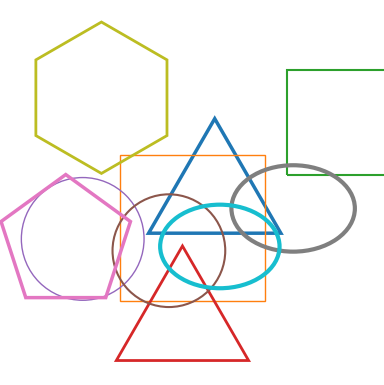[{"shape": "triangle", "thickness": 2.5, "radius": 0.99, "center": [0.558, 0.493]}, {"shape": "square", "thickness": 1, "radius": 0.94, "center": [0.5, 0.407]}, {"shape": "square", "thickness": 1.5, "radius": 0.68, "center": [0.881, 0.682]}, {"shape": "triangle", "thickness": 2, "radius": 0.99, "center": [0.474, 0.163]}, {"shape": "circle", "thickness": 1, "radius": 0.8, "center": [0.215, 0.379]}, {"shape": "circle", "thickness": 1.5, "radius": 0.73, "center": [0.439, 0.349]}, {"shape": "pentagon", "thickness": 2.5, "radius": 0.88, "center": [0.171, 0.37]}, {"shape": "oval", "thickness": 3, "radius": 0.8, "center": [0.761, 0.459]}, {"shape": "hexagon", "thickness": 2, "radius": 0.98, "center": [0.263, 0.746]}, {"shape": "oval", "thickness": 3, "radius": 0.78, "center": [0.571, 0.36]}]